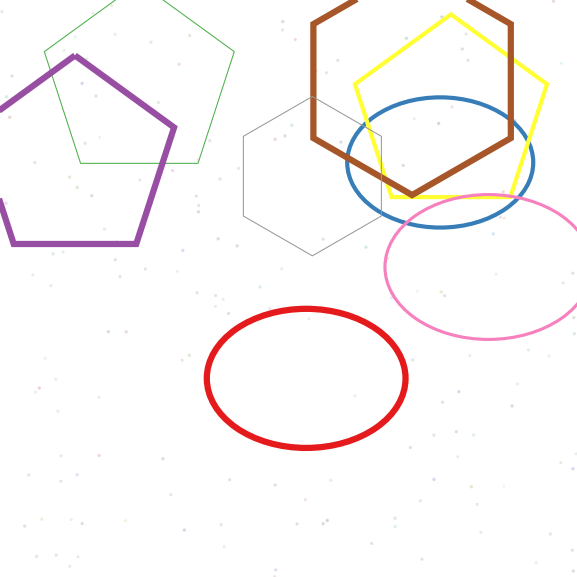[{"shape": "oval", "thickness": 3, "radius": 0.86, "center": [0.53, 0.344]}, {"shape": "oval", "thickness": 2, "radius": 0.81, "center": [0.762, 0.718]}, {"shape": "pentagon", "thickness": 0.5, "radius": 0.86, "center": [0.241, 0.856]}, {"shape": "pentagon", "thickness": 3, "radius": 0.9, "center": [0.13, 0.723]}, {"shape": "pentagon", "thickness": 2, "radius": 0.87, "center": [0.781, 0.799]}, {"shape": "hexagon", "thickness": 3, "radius": 0.99, "center": [0.714, 0.859]}, {"shape": "oval", "thickness": 1.5, "radius": 0.9, "center": [0.846, 0.537]}, {"shape": "hexagon", "thickness": 0.5, "radius": 0.69, "center": [0.541, 0.694]}]